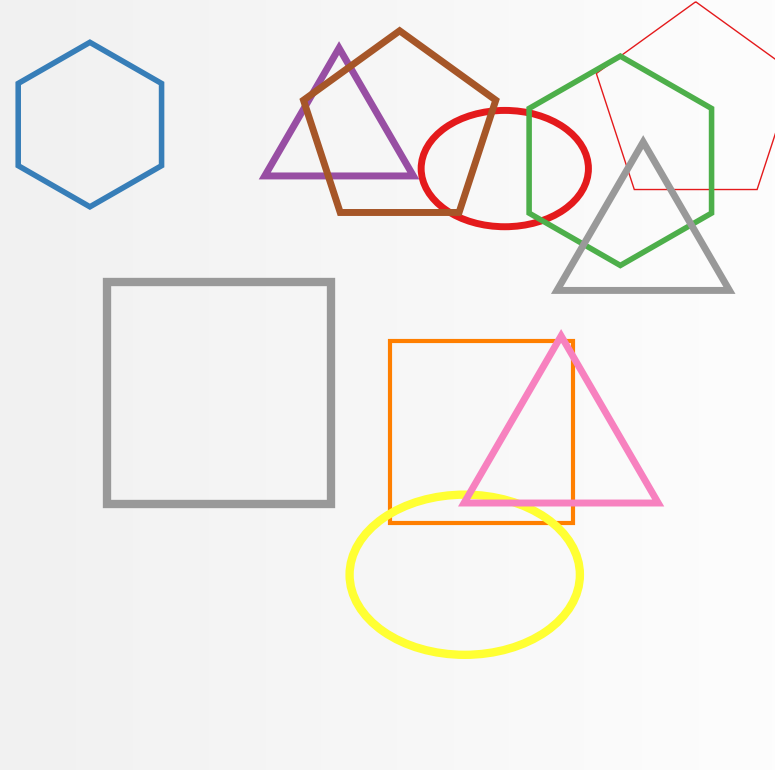[{"shape": "oval", "thickness": 2.5, "radius": 0.54, "center": [0.651, 0.781]}, {"shape": "pentagon", "thickness": 0.5, "radius": 0.67, "center": [0.898, 0.863]}, {"shape": "hexagon", "thickness": 2, "radius": 0.53, "center": [0.116, 0.838]}, {"shape": "hexagon", "thickness": 2, "radius": 0.68, "center": [0.8, 0.791]}, {"shape": "triangle", "thickness": 2.5, "radius": 0.55, "center": [0.437, 0.827]}, {"shape": "square", "thickness": 1.5, "radius": 0.59, "center": [0.621, 0.439]}, {"shape": "oval", "thickness": 3, "radius": 0.74, "center": [0.6, 0.254]}, {"shape": "pentagon", "thickness": 2.5, "radius": 0.65, "center": [0.516, 0.83]}, {"shape": "triangle", "thickness": 2.5, "radius": 0.72, "center": [0.724, 0.419]}, {"shape": "square", "thickness": 3, "radius": 0.72, "center": [0.282, 0.489]}, {"shape": "triangle", "thickness": 2.5, "radius": 0.64, "center": [0.83, 0.687]}]